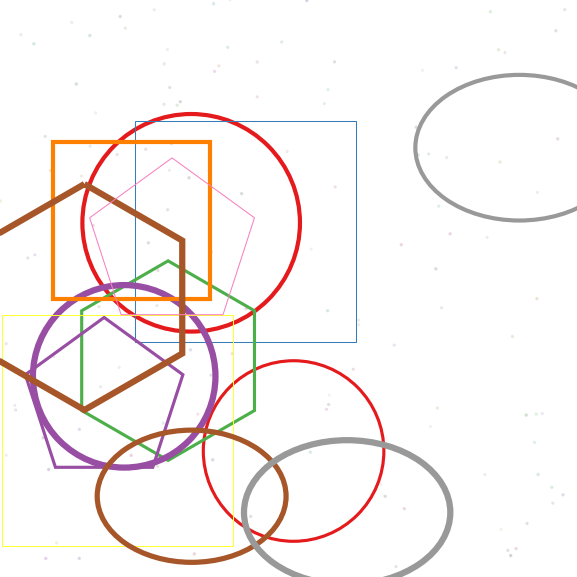[{"shape": "circle", "thickness": 1.5, "radius": 0.78, "center": [0.508, 0.218]}, {"shape": "circle", "thickness": 2, "radius": 0.94, "center": [0.331, 0.613]}, {"shape": "square", "thickness": 0.5, "radius": 0.96, "center": [0.425, 0.598]}, {"shape": "hexagon", "thickness": 1.5, "radius": 0.86, "center": [0.291, 0.375]}, {"shape": "circle", "thickness": 3, "radius": 0.79, "center": [0.215, 0.347]}, {"shape": "pentagon", "thickness": 1.5, "radius": 0.72, "center": [0.18, 0.306]}, {"shape": "square", "thickness": 2, "radius": 0.68, "center": [0.228, 0.617]}, {"shape": "square", "thickness": 0.5, "radius": 1.0, "center": [0.203, 0.254]}, {"shape": "hexagon", "thickness": 3, "radius": 0.98, "center": [0.146, 0.485]}, {"shape": "oval", "thickness": 2.5, "radius": 0.82, "center": [0.332, 0.14]}, {"shape": "pentagon", "thickness": 0.5, "radius": 0.75, "center": [0.298, 0.576]}, {"shape": "oval", "thickness": 2, "radius": 0.9, "center": [0.899, 0.743]}, {"shape": "oval", "thickness": 3, "radius": 0.89, "center": [0.601, 0.112]}]